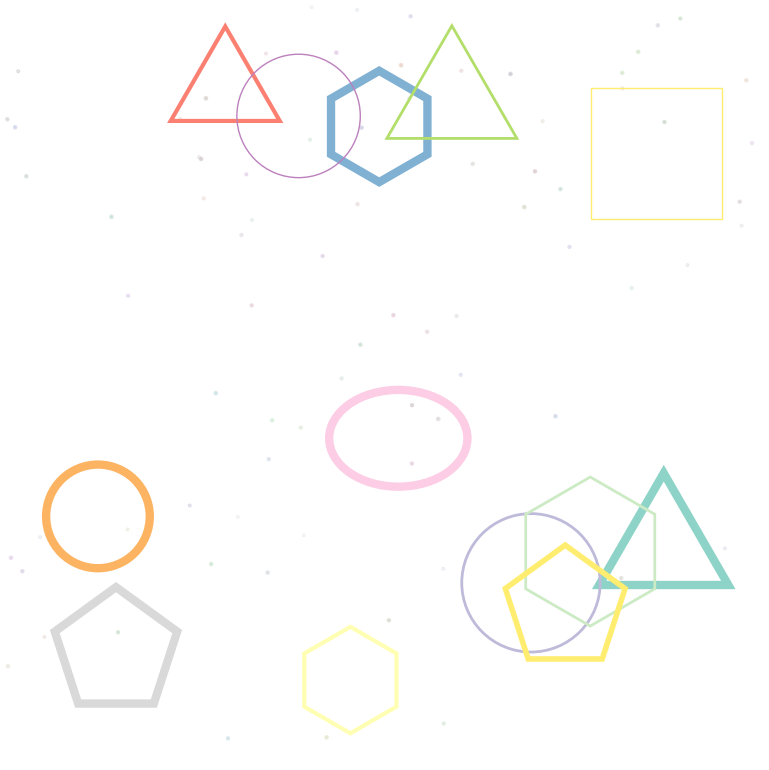[{"shape": "triangle", "thickness": 3, "radius": 0.48, "center": [0.862, 0.289]}, {"shape": "hexagon", "thickness": 1.5, "radius": 0.35, "center": [0.455, 0.117]}, {"shape": "circle", "thickness": 1, "radius": 0.45, "center": [0.69, 0.243]}, {"shape": "triangle", "thickness": 1.5, "radius": 0.41, "center": [0.293, 0.884]}, {"shape": "hexagon", "thickness": 3, "radius": 0.36, "center": [0.492, 0.836]}, {"shape": "circle", "thickness": 3, "radius": 0.34, "center": [0.127, 0.329]}, {"shape": "triangle", "thickness": 1, "radius": 0.49, "center": [0.587, 0.869]}, {"shape": "oval", "thickness": 3, "radius": 0.45, "center": [0.517, 0.431]}, {"shape": "pentagon", "thickness": 3, "radius": 0.42, "center": [0.151, 0.154]}, {"shape": "circle", "thickness": 0.5, "radius": 0.4, "center": [0.388, 0.849]}, {"shape": "hexagon", "thickness": 1, "radius": 0.48, "center": [0.767, 0.284]}, {"shape": "pentagon", "thickness": 2, "radius": 0.41, "center": [0.734, 0.21]}, {"shape": "square", "thickness": 0.5, "radius": 0.43, "center": [0.853, 0.801]}]